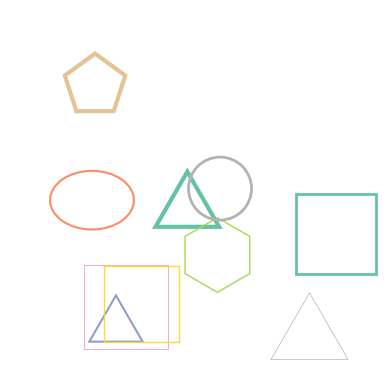[{"shape": "triangle", "thickness": 3, "radius": 0.48, "center": [0.487, 0.459]}, {"shape": "square", "thickness": 2, "radius": 0.52, "center": [0.872, 0.391]}, {"shape": "oval", "thickness": 1.5, "radius": 0.54, "center": [0.239, 0.48]}, {"shape": "triangle", "thickness": 1.5, "radius": 0.4, "center": [0.301, 0.153]}, {"shape": "square", "thickness": 0.5, "radius": 0.55, "center": [0.327, 0.202]}, {"shape": "hexagon", "thickness": 1, "radius": 0.48, "center": [0.565, 0.338]}, {"shape": "square", "thickness": 1, "radius": 0.49, "center": [0.367, 0.211]}, {"shape": "pentagon", "thickness": 3, "radius": 0.41, "center": [0.247, 0.778]}, {"shape": "circle", "thickness": 2, "radius": 0.41, "center": [0.572, 0.51]}, {"shape": "triangle", "thickness": 0.5, "radius": 0.58, "center": [0.804, 0.124]}]